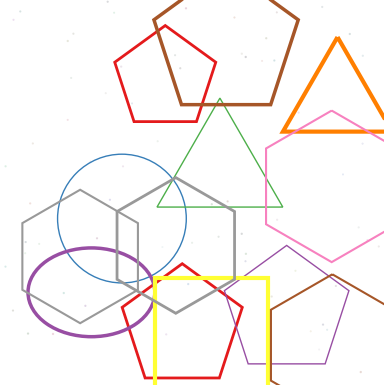[{"shape": "pentagon", "thickness": 2, "radius": 0.69, "center": [0.429, 0.796]}, {"shape": "pentagon", "thickness": 2, "radius": 0.82, "center": [0.473, 0.151]}, {"shape": "circle", "thickness": 1, "radius": 0.84, "center": [0.317, 0.432]}, {"shape": "triangle", "thickness": 1, "radius": 0.94, "center": [0.571, 0.556]}, {"shape": "pentagon", "thickness": 1, "radius": 0.85, "center": [0.745, 0.192]}, {"shape": "oval", "thickness": 2.5, "radius": 0.82, "center": [0.237, 0.241]}, {"shape": "triangle", "thickness": 3, "radius": 0.82, "center": [0.877, 0.74]}, {"shape": "square", "thickness": 3, "radius": 0.73, "center": [0.549, 0.132]}, {"shape": "hexagon", "thickness": 1.5, "radius": 0.92, "center": [0.863, 0.103]}, {"shape": "pentagon", "thickness": 2.5, "radius": 0.99, "center": [0.587, 0.888]}, {"shape": "hexagon", "thickness": 1.5, "radius": 0.98, "center": [0.862, 0.516]}, {"shape": "hexagon", "thickness": 2, "radius": 0.88, "center": [0.457, 0.362]}, {"shape": "hexagon", "thickness": 1.5, "radius": 0.87, "center": [0.208, 0.334]}]